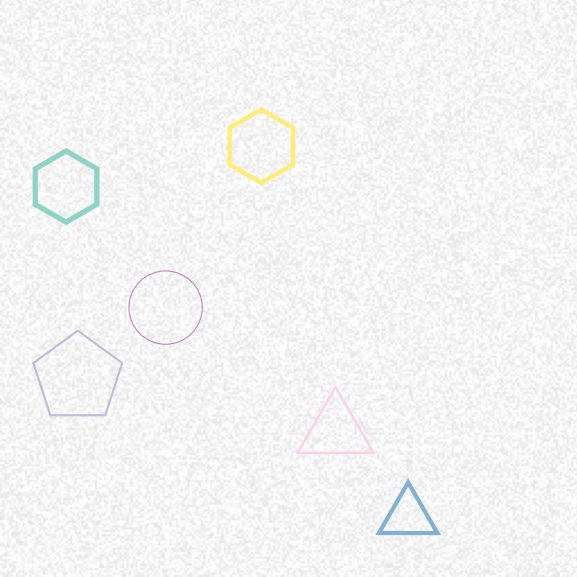[{"shape": "hexagon", "thickness": 2.5, "radius": 0.31, "center": [0.114, 0.676]}, {"shape": "pentagon", "thickness": 1, "radius": 0.4, "center": [0.135, 0.346]}, {"shape": "triangle", "thickness": 2, "radius": 0.29, "center": [0.707, 0.105]}, {"shape": "triangle", "thickness": 1, "radius": 0.38, "center": [0.581, 0.253]}, {"shape": "circle", "thickness": 0.5, "radius": 0.32, "center": [0.287, 0.467]}, {"shape": "hexagon", "thickness": 2, "radius": 0.32, "center": [0.453, 0.746]}]